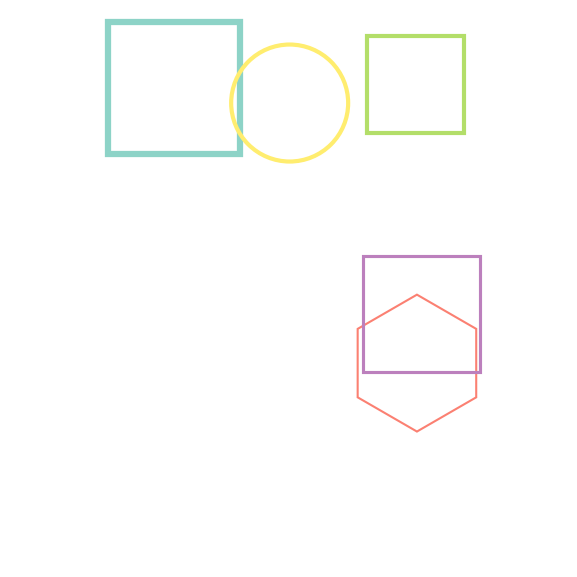[{"shape": "square", "thickness": 3, "radius": 0.57, "center": [0.301, 0.847]}, {"shape": "hexagon", "thickness": 1, "radius": 0.59, "center": [0.722, 0.37]}, {"shape": "square", "thickness": 2, "radius": 0.42, "center": [0.72, 0.853]}, {"shape": "square", "thickness": 1.5, "radius": 0.5, "center": [0.73, 0.455]}, {"shape": "circle", "thickness": 2, "radius": 0.51, "center": [0.502, 0.821]}]